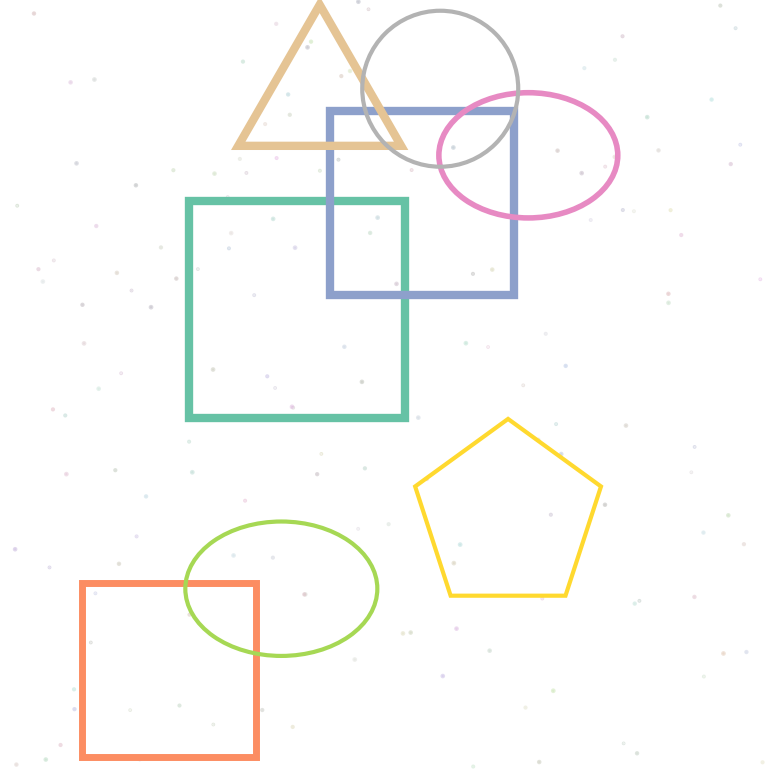[{"shape": "square", "thickness": 3, "radius": 0.7, "center": [0.386, 0.598]}, {"shape": "square", "thickness": 2.5, "radius": 0.56, "center": [0.22, 0.13]}, {"shape": "square", "thickness": 3, "radius": 0.6, "center": [0.548, 0.737]}, {"shape": "oval", "thickness": 2, "radius": 0.58, "center": [0.686, 0.798]}, {"shape": "oval", "thickness": 1.5, "radius": 0.62, "center": [0.365, 0.235]}, {"shape": "pentagon", "thickness": 1.5, "radius": 0.63, "center": [0.66, 0.329]}, {"shape": "triangle", "thickness": 3, "radius": 0.61, "center": [0.415, 0.872]}, {"shape": "circle", "thickness": 1.5, "radius": 0.51, "center": [0.572, 0.885]}]